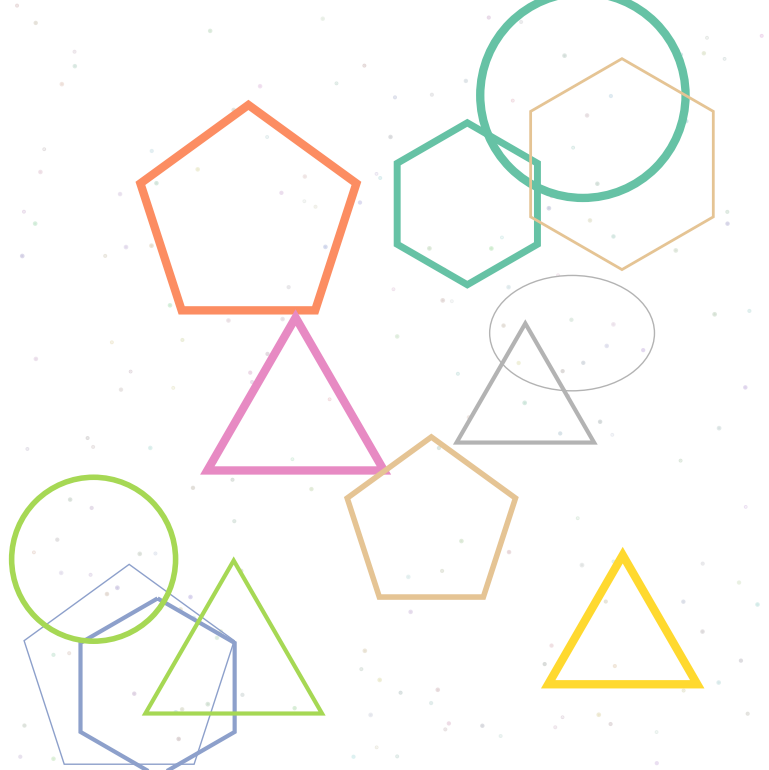[{"shape": "circle", "thickness": 3, "radius": 0.67, "center": [0.757, 0.876]}, {"shape": "hexagon", "thickness": 2.5, "radius": 0.53, "center": [0.607, 0.735]}, {"shape": "pentagon", "thickness": 3, "radius": 0.74, "center": [0.323, 0.716]}, {"shape": "hexagon", "thickness": 1.5, "radius": 0.58, "center": [0.205, 0.107]}, {"shape": "pentagon", "thickness": 0.5, "radius": 0.72, "center": [0.168, 0.124]}, {"shape": "triangle", "thickness": 3, "radius": 0.66, "center": [0.384, 0.455]}, {"shape": "circle", "thickness": 2, "radius": 0.53, "center": [0.122, 0.274]}, {"shape": "triangle", "thickness": 1.5, "radius": 0.66, "center": [0.303, 0.14]}, {"shape": "triangle", "thickness": 3, "radius": 0.56, "center": [0.809, 0.167]}, {"shape": "hexagon", "thickness": 1, "radius": 0.68, "center": [0.808, 0.787]}, {"shape": "pentagon", "thickness": 2, "radius": 0.57, "center": [0.56, 0.318]}, {"shape": "triangle", "thickness": 1.5, "radius": 0.52, "center": [0.682, 0.477]}, {"shape": "oval", "thickness": 0.5, "radius": 0.54, "center": [0.743, 0.567]}]